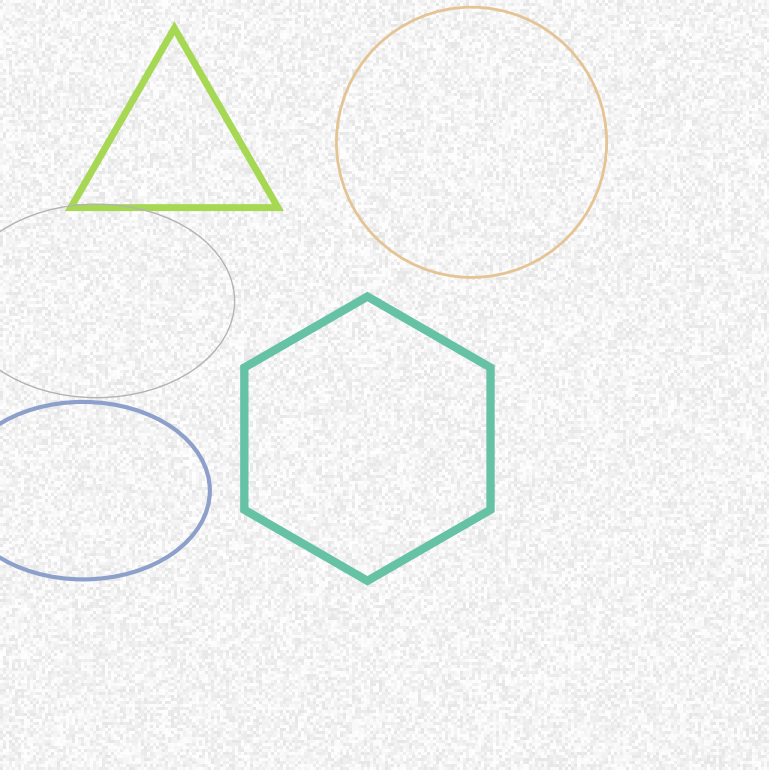[{"shape": "hexagon", "thickness": 3, "radius": 0.92, "center": [0.477, 0.43]}, {"shape": "oval", "thickness": 1.5, "radius": 0.82, "center": [0.108, 0.363]}, {"shape": "triangle", "thickness": 2.5, "radius": 0.78, "center": [0.226, 0.808]}, {"shape": "circle", "thickness": 1, "radius": 0.88, "center": [0.612, 0.815]}, {"shape": "oval", "thickness": 0.5, "radius": 0.9, "center": [0.125, 0.609]}]